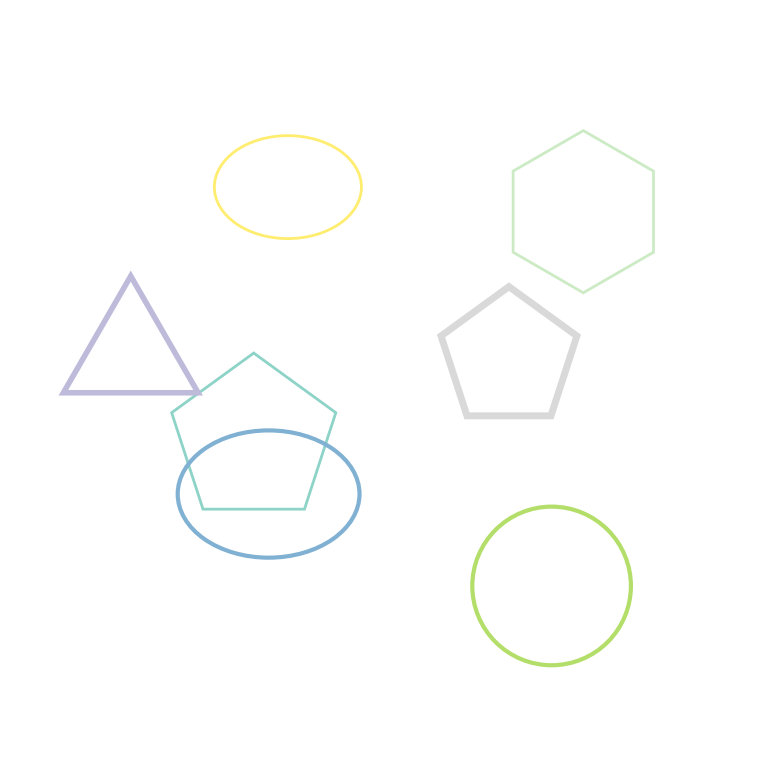[{"shape": "pentagon", "thickness": 1, "radius": 0.56, "center": [0.33, 0.429]}, {"shape": "triangle", "thickness": 2, "radius": 0.51, "center": [0.17, 0.54]}, {"shape": "oval", "thickness": 1.5, "radius": 0.59, "center": [0.349, 0.358]}, {"shape": "circle", "thickness": 1.5, "radius": 0.51, "center": [0.716, 0.239]}, {"shape": "pentagon", "thickness": 2.5, "radius": 0.46, "center": [0.661, 0.535]}, {"shape": "hexagon", "thickness": 1, "radius": 0.53, "center": [0.758, 0.725]}, {"shape": "oval", "thickness": 1, "radius": 0.48, "center": [0.374, 0.757]}]